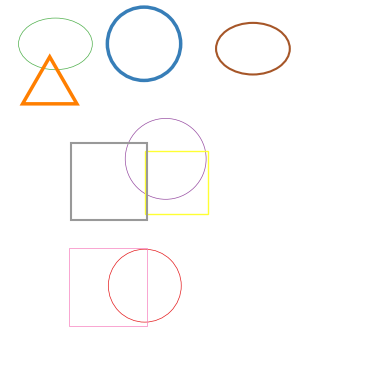[{"shape": "circle", "thickness": 0.5, "radius": 0.47, "center": [0.376, 0.258]}, {"shape": "circle", "thickness": 2.5, "radius": 0.48, "center": [0.374, 0.886]}, {"shape": "oval", "thickness": 0.5, "radius": 0.48, "center": [0.144, 0.886]}, {"shape": "circle", "thickness": 0.5, "radius": 0.53, "center": [0.43, 0.587]}, {"shape": "triangle", "thickness": 2.5, "radius": 0.41, "center": [0.129, 0.771]}, {"shape": "square", "thickness": 1, "radius": 0.41, "center": [0.459, 0.526]}, {"shape": "oval", "thickness": 1.5, "radius": 0.48, "center": [0.657, 0.874]}, {"shape": "square", "thickness": 0.5, "radius": 0.51, "center": [0.28, 0.255]}, {"shape": "square", "thickness": 1.5, "radius": 0.5, "center": [0.283, 0.529]}]